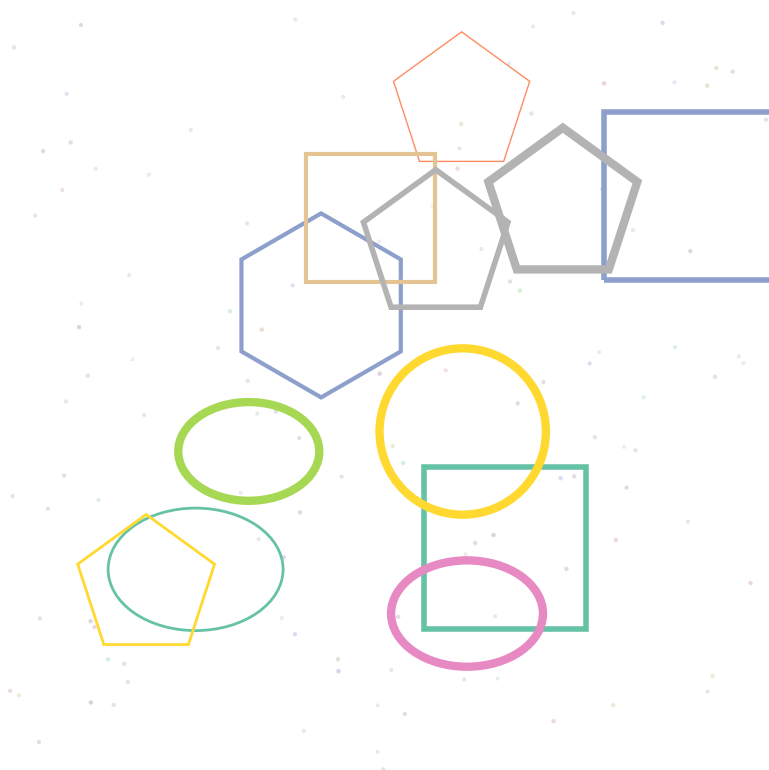[{"shape": "square", "thickness": 2, "radius": 0.52, "center": [0.656, 0.288]}, {"shape": "oval", "thickness": 1, "radius": 0.57, "center": [0.254, 0.261]}, {"shape": "pentagon", "thickness": 0.5, "radius": 0.47, "center": [0.599, 0.866]}, {"shape": "hexagon", "thickness": 1.5, "radius": 0.6, "center": [0.417, 0.603]}, {"shape": "square", "thickness": 2, "radius": 0.55, "center": [0.894, 0.746]}, {"shape": "oval", "thickness": 3, "radius": 0.49, "center": [0.607, 0.203]}, {"shape": "oval", "thickness": 3, "radius": 0.46, "center": [0.323, 0.414]}, {"shape": "pentagon", "thickness": 1, "radius": 0.47, "center": [0.19, 0.238]}, {"shape": "circle", "thickness": 3, "radius": 0.54, "center": [0.601, 0.44]}, {"shape": "square", "thickness": 1.5, "radius": 0.42, "center": [0.481, 0.717]}, {"shape": "pentagon", "thickness": 3, "radius": 0.51, "center": [0.731, 0.732]}, {"shape": "pentagon", "thickness": 2, "radius": 0.49, "center": [0.566, 0.681]}]